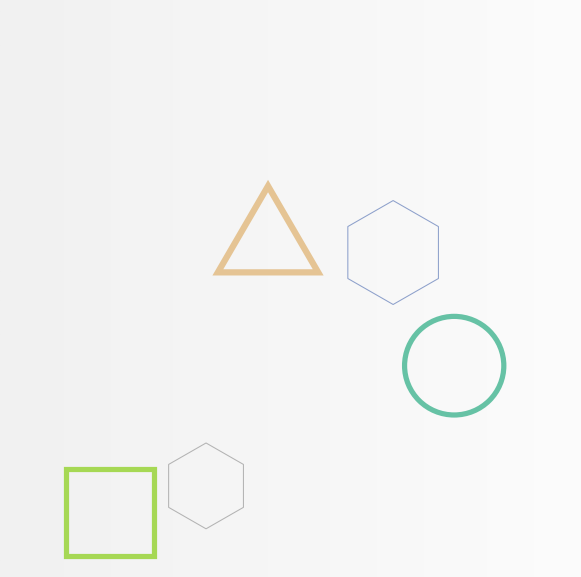[{"shape": "circle", "thickness": 2.5, "radius": 0.43, "center": [0.781, 0.366]}, {"shape": "hexagon", "thickness": 0.5, "radius": 0.45, "center": [0.676, 0.562]}, {"shape": "square", "thickness": 2.5, "radius": 0.38, "center": [0.189, 0.111]}, {"shape": "triangle", "thickness": 3, "radius": 0.5, "center": [0.461, 0.577]}, {"shape": "hexagon", "thickness": 0.5, "radius": 0.37, "center": [0.354, 0.158]}]